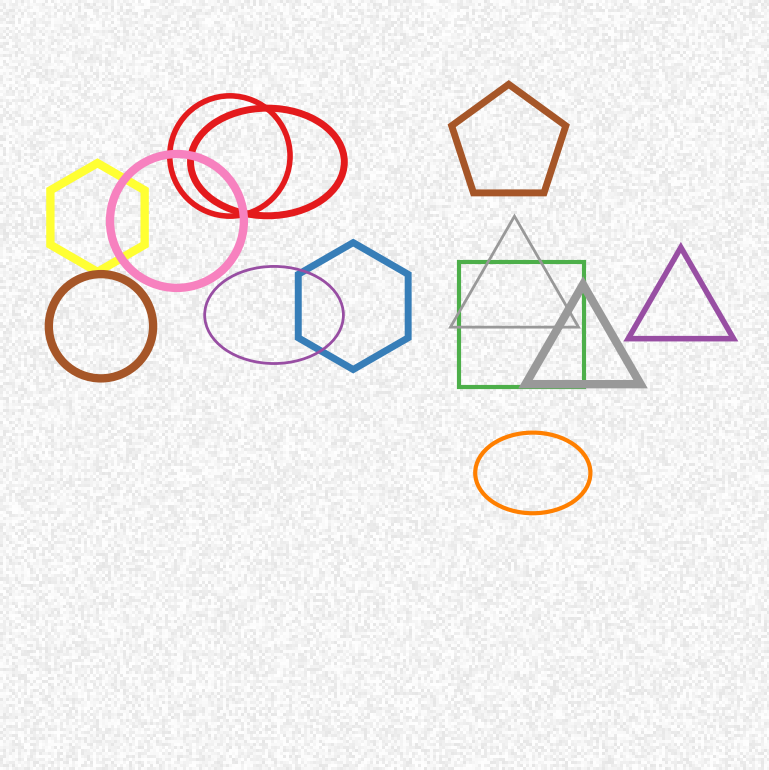[{"shape": "oval", "thickness": 2.5, "radius": 0.5, "center": [0.347, 0.79]}, {"shape": "circle", "thickness": 2, "radius": 0.39, "center": [0.299, 0.797]}, {"shape": "hexagon", "thickness": 2.5, "radius": 0.41, "center": [0.459, 0.603]}, {"shape": "square", "thickness": 1.5, "radius": 0.41, "center": [0.677, 0.579]}, {"shape": "triangle", "thickness": 2, "radius": 0.39, "center": [0.884, 0.6]}, {"shape": "oval", "thickness": 1, "radius": 0.45, "center": [0.356, 0.591]}, {"shape": "oval", "thickness": 1.5, "radius": 0.37, "center": [0.692, 0.386]}, {"shape": "hexagon", "thickness": 3, "radius": 0.35, "center": [0.127, 0.718]}, {"shape": "circle", "thickness": 3, "radius": 0.34, "center": [0.131, 0.576]}, {"shape": "pentagon", "thickness": 2.5, "radius": 0.39, "center": [0.661, 0.813]}, {"shape": "circle", "thickness": 3, "radius": 0.43, "center": [0.23, 0.713]}, {"shape": "triangle", "thickness": 3, "radius": 0.43, "center": [0.757, 0.544]}, {"shape": "triangle", "thickness": 1, "radius": 0.48, "center": [0.668, 0.623]}]